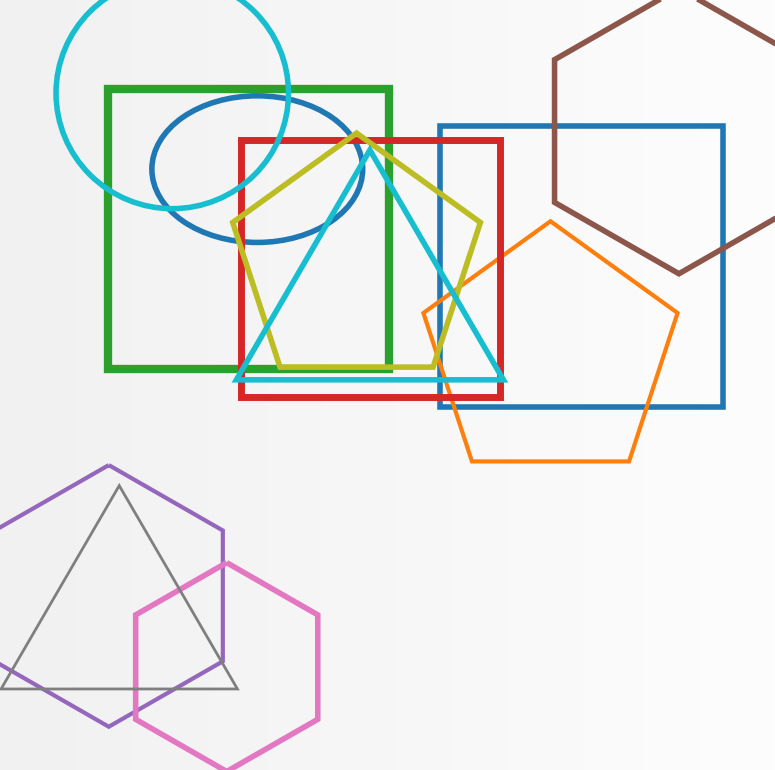[{"shape": "square", "thickness": 2, "radius": 0.91, "center": [0.75, 0.654]}, {"shape": "oval", "thickness": 2, "radius": 0.68, "center": [0.332, 0.78]}, {"shape": "pentagon", "thickness": 1.5, "radius": 0.86, "center": [0.71, 0.54]}, {"shape": "square", "thickness": 3, "radius": 0.91, "center": [0.321, 0.703]}, {"shape": "square", "thickness": 2.5, "radius": 0.84, "center": [0.478, 0.651]}, {"shape": "hexagon", "thickness": 1.5, "radius": 0.85, "center": [0.14, 0.226]}, {"shape": "hexagon", "thickness": 2, "radius": 0.93, "center": [0.876, 0.83]}, {"shape": "hexagon", "thickness": 2, "radius": 0.68, "center": [0.293, 0.134]}, {"shape": "triangle", "thickness": 1, "radius": 0.88, "center": [0.154, 0.193]}, {"shape": "pentagon", "thickness": 2, "radius": 0.84, "center": [0.46, 0.659]}, {"shape": "triangle", "thickness": 2, "radius": 0.99, "center": [0.477, 0.606]}, {"shape": "circle", "thickness": 2, "radius": 0.75, "center": [0.222, 0.879]}]